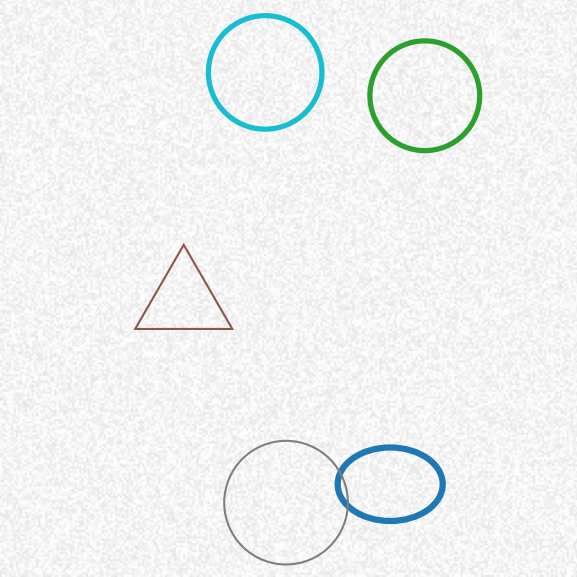[{"shape": "oval", "thickness": 3, "radius": 0.45, "center": [0.676, 0.161]}, {"shape": "circle", "thickness": 2.5, "radius": 0.48, "center": [0.736, 0.833]}, {"shape": "triangle", "thickness": 1, "radius": 0.49, "center": [0.318, 0.478]}, {"shape": "circle", "thickness": 1, "radius": 0.54, "center": [0.495, 0.129]}, {"shape": "circle", "thickness": 2.5, "radius": 0.49, "center": [0.459, 0.874]}]